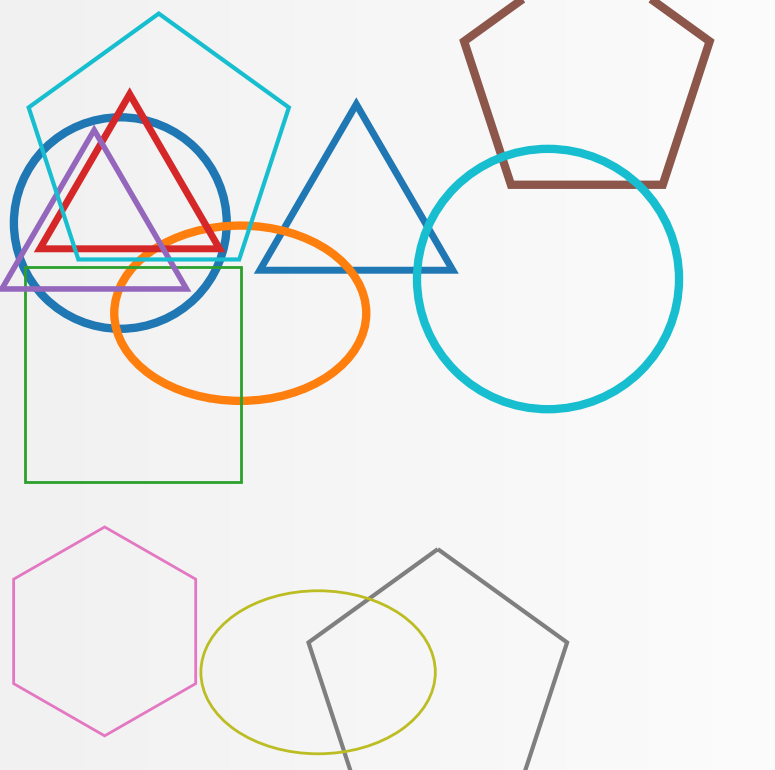[{"shape": "circle", "thickness": 3, "radius": 0.69, "center": [0.155, 0.71]}, {"shape": "triangle", "thickness": 2.5, "radius": 0.72, "center": [0.46, 0.721]}, {"shape": "oval", "thickness": 3, "radius": 0.81, "center": [0.31, 0.593]}, {"shape": "square", "thickness": 1, "radius": 0.7, "center": [0.171, 0.513]}, {"shape": "triangle", "thickness": 2.5, "radius": 0.67, "center": [0.167, 0.744]}, {"shape": "triangle", "thickness": 2, "radius": 0.69, "center": [0.122, 0.694]}, {"shape": "pentagon", "thickness": 3, "radius": 0.83, "center": [0.757, 0.895]}, {"shape": "hexagon", "thickness": 1, "radius": 0.68, "center": [0.135, 0.18]}, {"shape": "pentagon", "thickness": 1.5, "radius": 0.88, "center": [0.565, 0.111]}, {"shape": "oval", "thickness": 1, "radius": 0.76, "center": [0.41, 0.127]}, {"shape": "circle", "thickness": 3, "radius": 0.85, "center": [0.707, 0.638]}, {"shape": "pentagon", "thickness": 1.5, "radius": 0.88, "center": [0.205, 0.806]}]